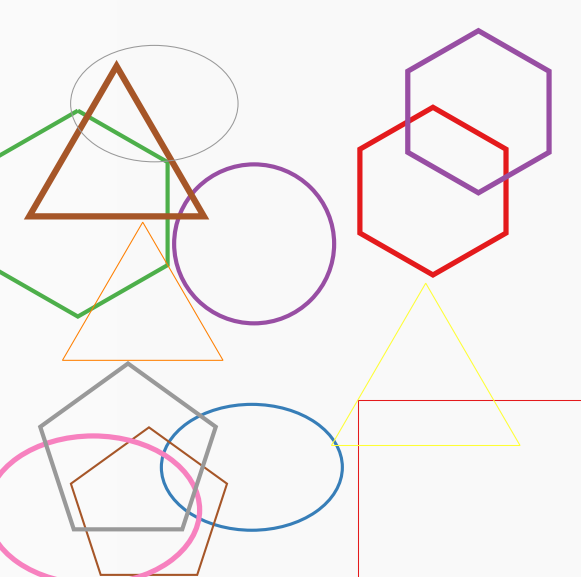[{"shape": "square", "thickness": 0.5, "radius": 0.98, "center": [0.812, 0.111]}, {"shape": "hexagon", "thickness": 2.5, "radius": 0.73, "center": [0.745, 0.668]}, {"shape": "oval", "thickness": 1.5, "radius": 0.78, "center": [0.433, 0.19]}, {"shape": "hexagon", "thickness": 2, "radius": 0.89, "center": [0.134, 0.629]}, {"shape": "hexagon", "thickness": 2.5, "radius": 0.7, "center": [0.823, 0.806]}, {"shape": "circle", "thickness": 2, "radius": 0.69, "center": [0.437, 0.577]}, {"shape": "triangle", "thickness": 0.5, "radius": 0.8, "center": [0.246, 0.455]}, {"shape": "triangle", "thickness": 0.5, "radius": 0.94, "center": [0.732, 0.321]}, {"shape": "triangle", "thickness": 3, "radius": 0.87, "center": [0.201, 0.711]}, {"shape": "pentagon", "thickness": 1, "radius": 0.71, "center": [0.256, 0.118]}, {"shape": "oval", "thickness": 2.5, "radius": 0.92, "center": [0.16, 0.116]}, {"shape": "oval", "thickness": 0.5, "radius": 0.72, "center": [0.266, 0.82]}, {"shape": "pentagon", "thickness": 2, "radius": 0.79, "center": [0.22, 0.211]}]